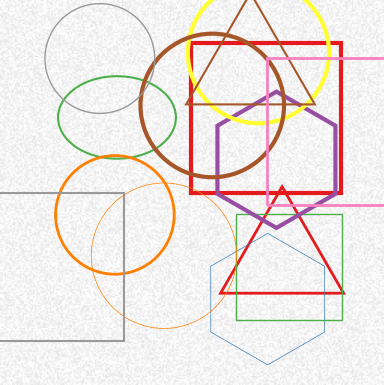[{"shape": "triangle", "thickness": 2, "radius": 0.92, "center": [0.733, 0.331]}, {"shape": "square", "thickness": 3, "radius": 0.97, "center": [0.69, 0.694]}, {"shape": "hexagon", "thickness": 0.5, "radius": 0.85, "center": [0.695, 0.223]}, {"shape": "oval", "thickness": 1.5, "radius": 0.77, "center": [0.304, 0.695]}, {"shape": "square", "thickness": 1, "radius": 0.69, "center": [0.75, 0.306]}, {"shape": "hexagon", "thickness": 3, "radius": 0.88, "center": [0.718, 0.585]}, {"shape": "circle", "thickness": 0.5, "radius": 0.94, "center": [0.426, 0.336]}, {"shape": "circle", "thickness": 2, "radius": 0.77, "center": [0.298, 0.442]}, {"shape": "circle", "thickness": 3, "radius": 0.92, "center": [0.671, 0.863]}, {"shape": "triangle", "thickness": 1.5, "radius": 0.97, "center": [0.651, 0.825]}, {"shape": "circle", "thickness": 3, "radius": 0.93, "center": [0.551, 0.726]}, {"shape": "square", "thickness": 2, "radius": 0.95, "center": [0.884, 0.658]}, {"shape": "square", "thickness": 1.5, "radius": 0.96, "center": [0.131, 0.307]}, {"shape": "circle", "thickness": 1, "radius": 0.71, "center": [0.259, 0.848]}]